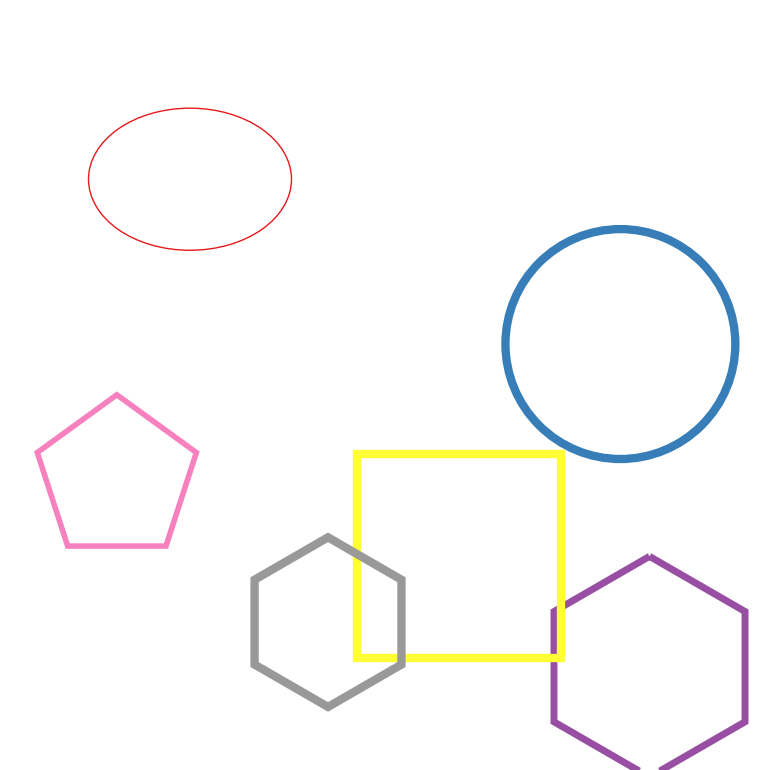[{"shape": "oval", "thickness": 0.5, "radius": 0.66, "center": [0.247, 0.767]}, {"shape": "circle", "thickness": 3, "radius": 0.75, "center": [0.806, 0.553]}, {"shape": "hexagon", "thickness": 2.5, "radius": 0.72, "center": [0.844, 0.134]}, {"shape": "square", "thickness": 3, "radius": 0.66, "center": [0.596, 0.278]}, {"shape": "pentagon", "thickness": 2, "radius": 0.54, "center": [0.152, 0.379]}, {"shape": "hexagon", "thickness": 3, "radius": 0.55, "center": [0.426, 0.192]}]